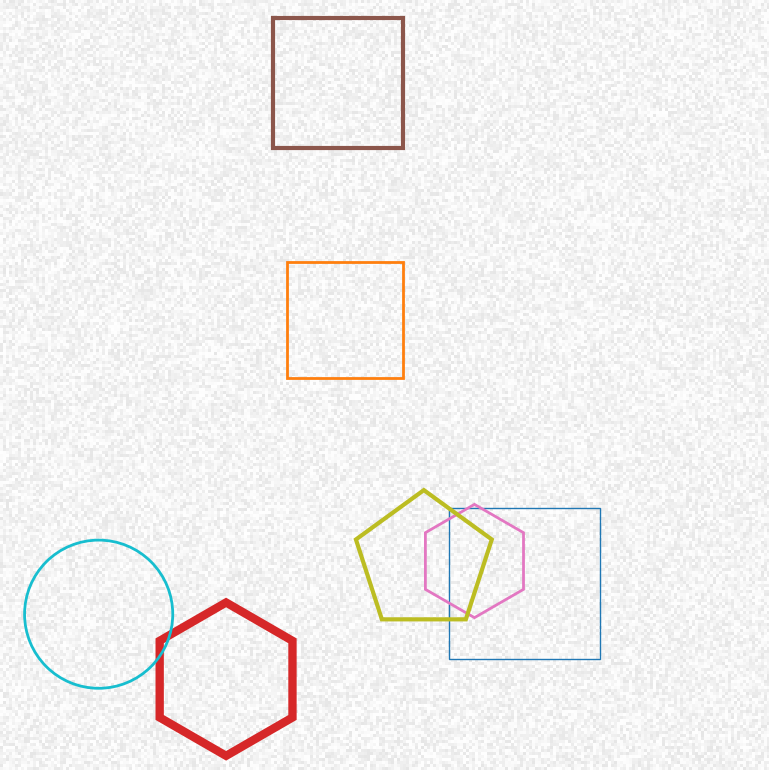[{"shape": "square", "thickness": 0.5, "radius": 0.49, "center": [0.681, 0.242]}, {"shape": "square", "thickness": 1, "radius": 0.37, "center": [0.448, 0.585]}, {"shape": "hexagon", "thickness": 3, "radius": 0.5, "center": [0.294, 0.118]}, {"shape": "square", "thickness": 1.5, "radius": 0.42, "center": [0.439, 0.892]}, {"shape": "hexagon", "thickness": 1, "radius": 0.37, "center": [0.616, 0.271]}, {"shape": "pentagon", "thickness": 1.5, "radius": 0.46, "center": [0.55, 0.271]}, {"shape": "circle", "thickness": 1, "radius": 0.48, "center": [0.128, 0.202]}]